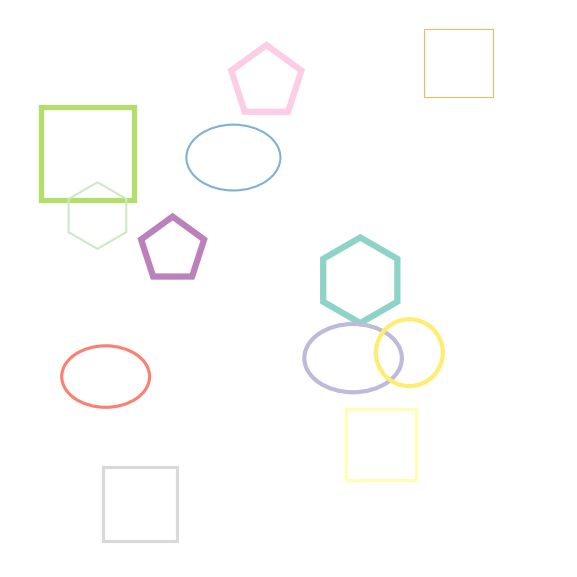[{"shape": "hexagon", "thickness": 3, "radius": 0.37, "center": [0.624, 0.514]}, {"shape": "square", "thickness": 1.5, "radius": 0.31, "center": [0.66, 0.229]}, {"shape": "oval", "thickness": 2, "radius": 0.42, "center": [0.611, 0.379]}, {"shape": "oval", "thickness": 1.5, "radius": 0.38, "center": [0.183, 0.347]}, {"shape": "oval", "thickness": 1, "radius": 0.41, "center": [0.404, 0.726]}, {"shape": "square", "thickness": 0.5, "radius": 0.3, "center": [0.794, 0.89]}, {"shape": "square", "thickness": 2.5, "radius": 0.4, "center": [0.152, 0.733]}, {"shape": "pentagon", "thickness": 3, "radius": 0.32, "center": [0.461, 0.857]}, {"shape": "square", "thickness": 1.5, "radius": 0.32, "center": [0.243, 0.126]}, {"shape": "pentagon", "thickness": 3, "radius": 0.29, "center": [0.299, 0.567]}, {"shape": "hexagon", "thickness": 1, "radius": 0.29, "center": [0.169, 0.626]}, {"shape": "circle", "thickness": 2, "radius": 0.29, "center": [0.709, 0.388]}]